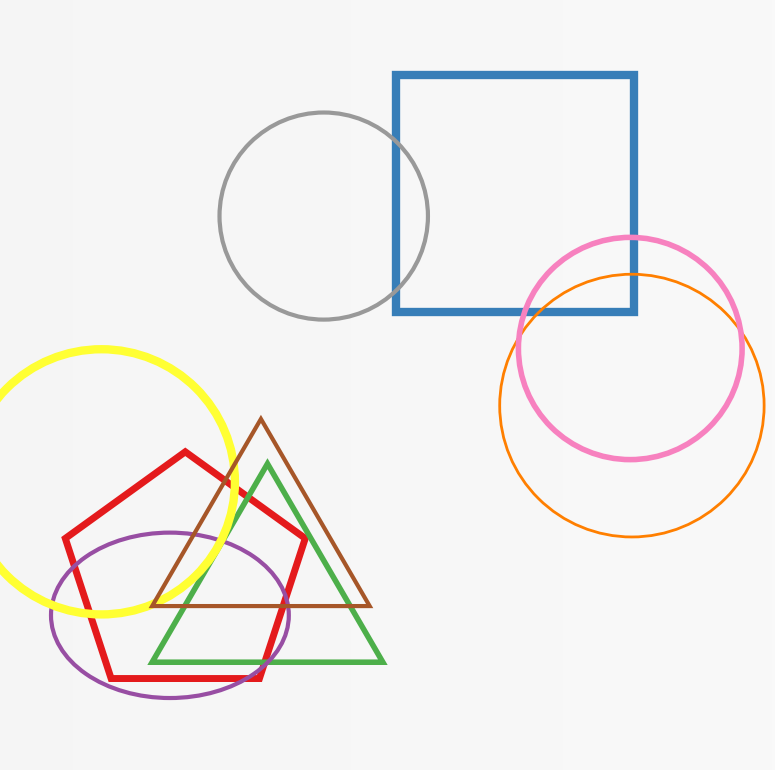[{"shape": "pentagon", "thickness": 2.5, "radius": 0.81, "center": [0.239, 0.25]}, {"shape": "square", "thickness": 3, "radius": 0.77, "center": [0.665, 0.749]}, {"shape": "triangle", "thickness": 2, "radius": 0.86, "center": [0.345, 0.226]}, {"shape": "oval", "thickness": 1.5, "radius": 0.77, "center": [0.219, 0.201]}, {"shape": "circle", "thickness": 1, "radius": 0.85, "center": [0.815, 0.473]}, {"shape": "circle", "thickness": 3, "radius": 0.86, "center": [0.131, 0.374]}, {"shape": "triangle", "thickness": 1.5, "radius": 0.81, "center": [0.337, 0.294]}, {"shape": "circle", "thickness": 2, "radius": 0.72, "center": [0.813, 0.547]}, {"shape": "circle", "thickness": 1.5, "radius": 0.67, "center": [0.418, 0.719]}]